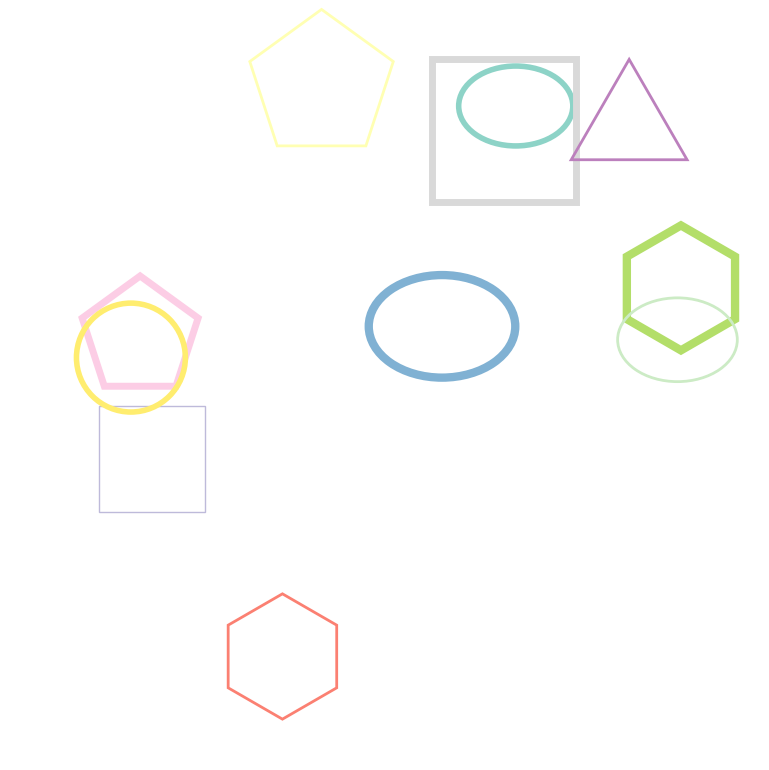[{"shape": "oval", "thickness": 2, "radius": 0.37, "center": [0.67, 0.862]}, {"shape": "pentagon", "thickness": 1, "radius": 0.49, "center": [0.418, 0.89]}, {"shape": "square", "thickness": 0.5, "radius": 0.34, "center": [0.197, 0.404]}, {"shape": "hexagon", "thickness": 1, "radius": 0.41, "center": [0.367, 0.147]}, {"shape": "oval", "thickness": 3, "radius": 0.48, "center": [0.574, 0.576]}, {"shape": "hexagon", "thickness": 3, "radius": 0.41, "center": [0.884, 0.626]}, {"shape": "pentagon", "thickness": 2.5, "radius": 0.4, "center": [0.182, 0.562]}, {"shape": "square", "thickness": 2.5, "radius": 0.47, "center": [0.655, 0.831]}, {"shape": "triangle", "thickness": 1, "radius": 0.43, "center": [0.817, 0.836]}, {"shape": "oval", "thickness": 1, "radius": 0.39, "center": [0.88, 0.559]}, {"shape": "circle", "thickness": 2, "radius": 0.35, "center": [0.17, 0.536]}]